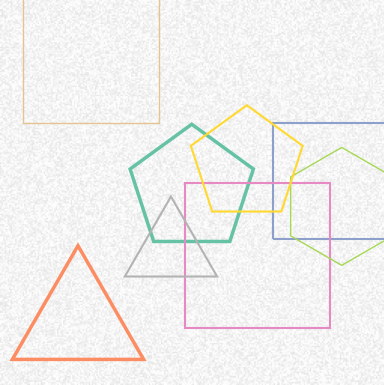[{"shape": "pentagon", "thickness": 2.5, "radius": 0.84, "center": [0.498, 0.509]}, {"shape": "triangle", "thickness": 2.5, "radius": 0.98, "center": [0.203, 0.165]}, {"shape": "square", "thickness": 1.5, "radius": 0.75, "center": [0.861, 0.529]}, {"shape": "square", "thickness": 1.5, "radius": 0.94, "center": [0.669, 0.337]}, {"shape": "hexagon", "thickness": 1, "radius": 0.77, "center": [0.888, 0.464]}, {"shape": "pentagon", "thickness": 1.5, "radius": 0.76, "center": [0.641, 0.574]}, {"shape": "square", "thickness": 1, "radius": 0.89, "center": [0.237, 0.857]}, {"shape": "triangle", "thickness": 1.5, "radius": 0.69, "center": [0.444, 0.351]}]